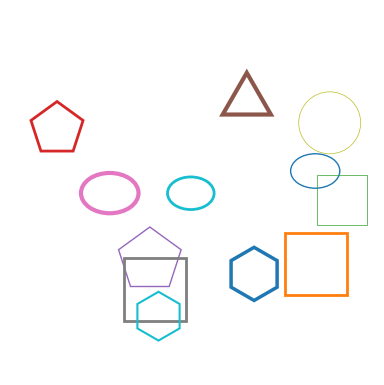[{"shape": "oval", "thickness": 1, "radius": 0.32, "center": [0.819, 0.556]}, {"shape": "hexagon", "thickness": 2.5, "radius": 0.34, "center": [0.66, 0.289]}, {"shape": "square", "thickness": 2, "radius": 0.4, "center": [0.821, 0.314]}, {"shape": "square", "thickness": 0.5, "radius": 0.32, "center": [0.889, 0.481]}, {"shape": "pentagon", "thickness": 2, "radius": 0.36, "center": [0.148, 0.665]}, {"shape": "pentagon", "thickness": 1, "radius": 0.43, "center": [0.389, 0.325]}, {"shape": "triangle", "thickness": 3, "radius": 0.36, "center": [0.641, 0.739]}, {"shape": "oval", "thickness": 3, "radius": 0.37, "center": [0.285, 0.498]}, {"shape": "square", "thickness": 2, "radius": 0.41, "center": [0.403, 0.248]}, {"shape": "circle", "thickness": 0.5, "radius": 0.4, "center": [0.856, 0.681]}, {"shape": "oval", "thickness": 2, "radius": 0.3, "center": [0.496, 0.498]}, {"shape": "hexagon", "thickness": 1.5, "radius": 0.32, "center": [0.412, 0.179]}]